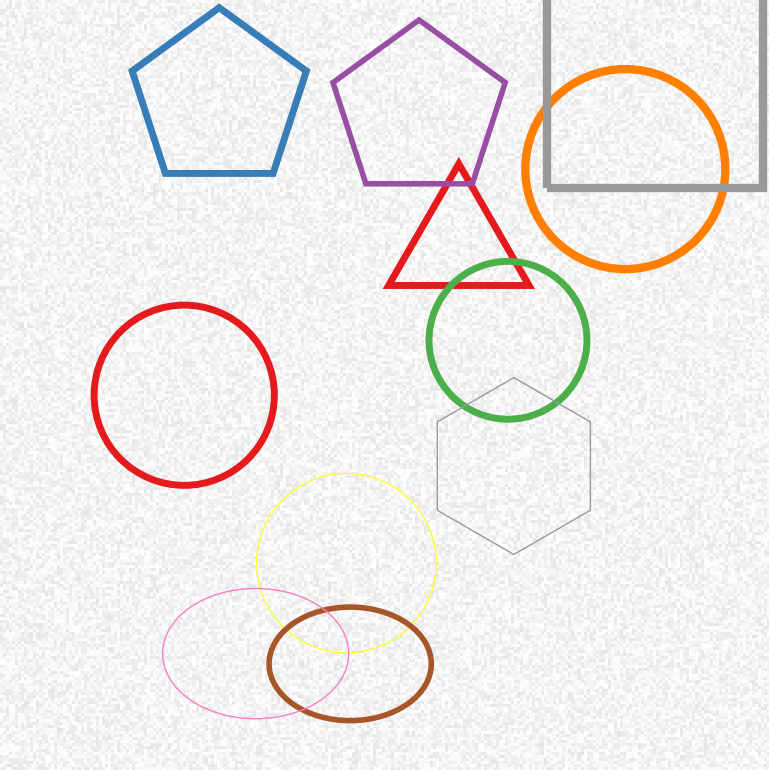[{"shape": "circle", "thickness": 2.5, "radius": 0.59, "center": [0.239, 0.487]}, {"shape": "triangle", "thickness": 2.5, "radius": 0.53, "center": [0.596, 0.682]}, {"shape": "pentagon", "thickness": 2.5, "radius": 0.59, "center": [0.285, 0.871]}, {"shape": "circle", "thickness": 2.5, "radius": 0.51, "center": [0.66, 0.558]}, {"shape": "pentagon", "thickness": 2, "radius": 0.59, "center": [0.544, 0.856]}, {"shape": "circle", "thickness": 3, "radius": 0.65, "center": [0.812, 0.78]}, {"shape": "circle", "thickness": 0.5, "radius": 0.58, "center": [0.45, 0.269]}, {"shape": "oval", "thickness": 2, "radius": 0.53, "center": [0.455, 0.138]}, {"shape": "oval", "thickness": 0.5, "radius": 0.6, "center": [0.332, 0.151]}, {"shape": "hexagon", "thickness": 0.5, "radius": 0.57, "center": [0.667, 0.395]}, {"shape": "square", "thickness": 3, "radius": 0.7, "center": [0.85, 0.896]}]